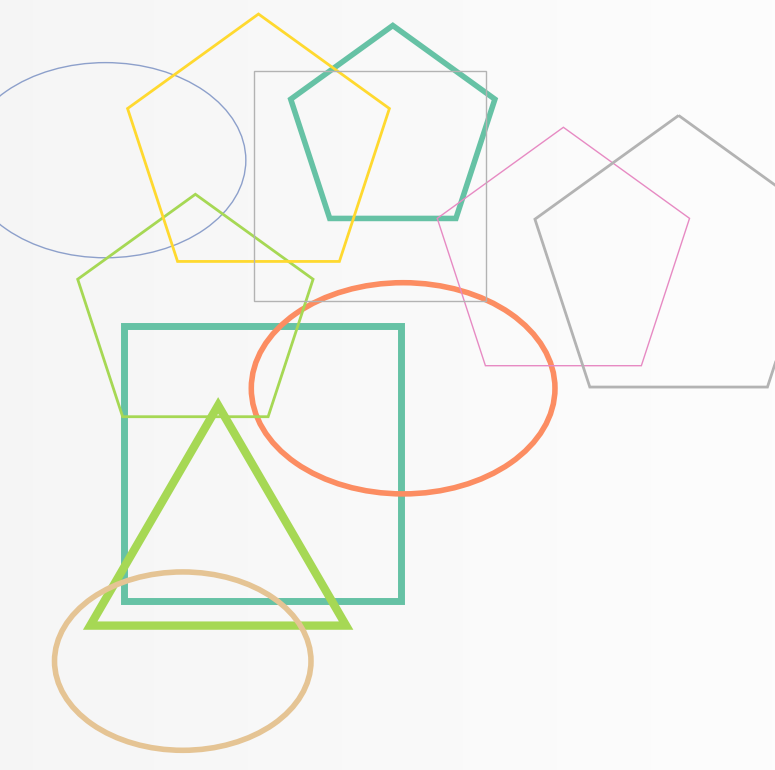[{"shape": "square", "thickness": 2.5, "radius": 0.89, "center": [0.339, 0.398]}, {"shape": "pentagon", "thickness": 2, "radius": 0.69, "center": [0.507, 0.828]}, {"shape": "oval", "thickness": 2, "radius": 0.98, "center": [0.52, 0.496]}, {"shape": "oval", "thickness": 0.5, "radius": 0.91, "center": [0.136, 0.792]}, {"shape": "pentagon", "thickness": 0.5, "radius": 0.86, "center": [0.727, 0.664]}, {"shape": "triangle", "thickness": 3, "radius": 0.95, "center": [0.281, 0.283]}, {"shape": "pentagon", "thickness": 1, "radius": 0.8, "center": [0.252, 0.588]}, {"shape": "pentagon", "thickness": 1, "radius": 0.89, "center": [0.334, 0.804]}, {"shape": "oval", "thickness": 2, "radius": 0.83, "center": [0.236, 0.141]}, {"shape": "square", "thickness": 0.5, "radius": 0.75, "center": [0.478, 0.758]}, {"shape": "pentagon", "thickness": 1, "radius": 0.97, "center": [0.876, 0.655]}]